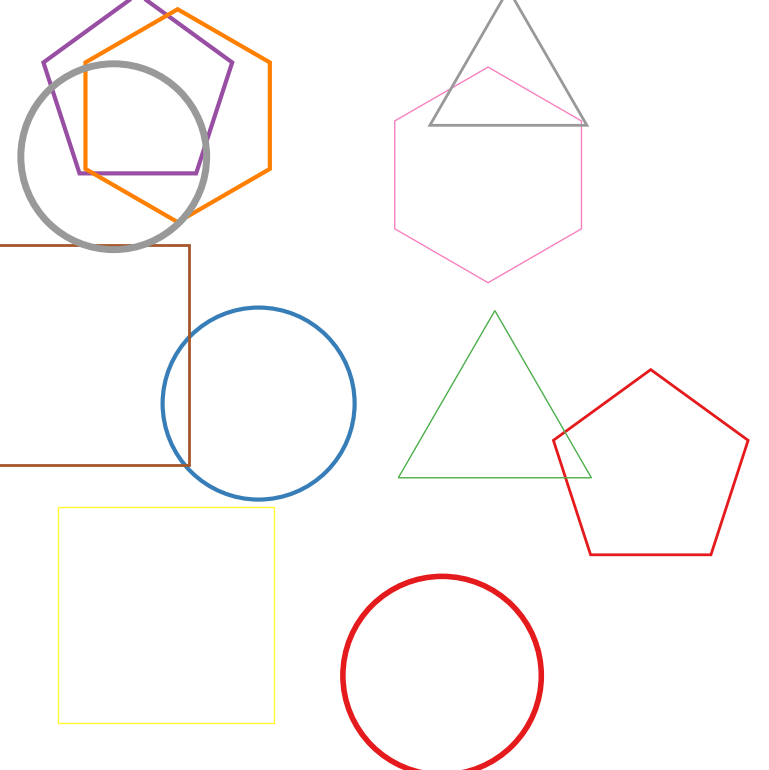[{"shape": "pentagon", "thickness": 1, "radius": 0.66, "center": [0.845, 0.387]}, {"shape": "circle", "thickness": 2, "radius": 0.64, "center": [0.574, 0.123]}, {"shape": "circle", "thickness": 1.5, "radius": 0.62, "center": [0.336, 0.476]}, {"shape": "triangle", "thickness": 0.5, "radius": 0.72, "center": [0.643, 0.452]}, {"shape": "pentagon", "thickness": 1.5, "radius": 0.64, "center": [0.179, 0.879]}, {"shape": "hexagon", "thickness": 1.5, "radius": 0.69, "center": [0.231, 0.85]}, {"shape": "square", "thickness": 0.5, "radius": 0.7, "center": [0.216, 0.201]}, {"shape": "square", "thickness": 1, "radius": 0.71, "center": [0.103, 0.539]}, {"shape": "hexagon", "thickness": 0.5, "radius": 0.7, "center": [0.634, 0.773]}, {"shape": "triangle", "thickness": 1, "radius": 0.59, "center": [0.66, 0.896]}, {"shape": "circle", "thickness": 2.5, "radius": 0.6, "center": [0.148, 0.796]}]